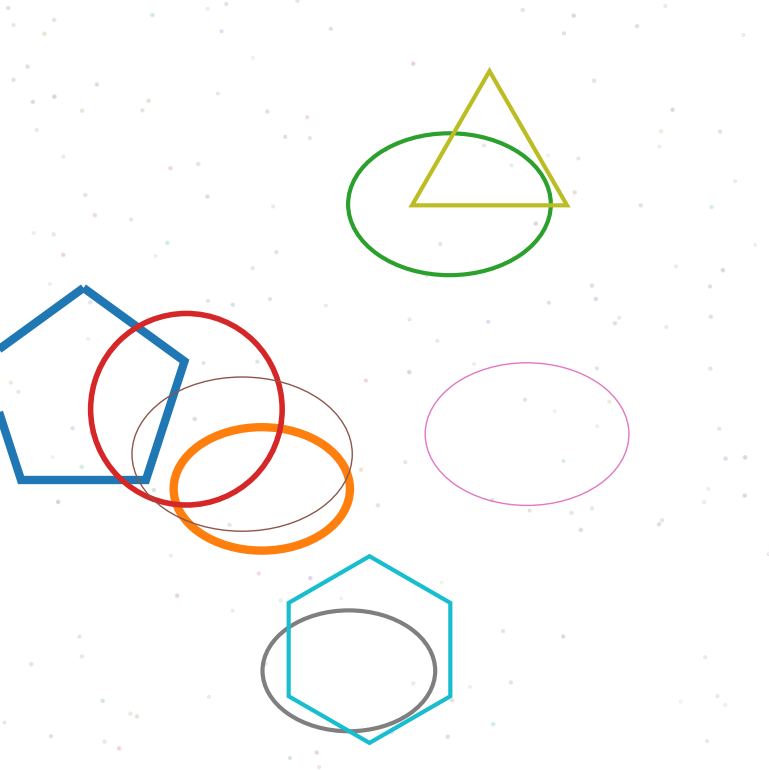[{"shape": "pentagon", "thickness": 3, "radius": 0.69, "center": [0.108, 0.488]}, {"shape": "oval", "thickness": 3, "radius": 0.57, "center": [0.34, 0.365]}, {"shape": "oval", "thickness": 1.5, "radius": 0.66, "center": [0.584, 0.735]}, {"shape": "circle", "thickness": 2, "radius": 0.62, "center": [0.242, 0.469]}, {"shape": "oval", "thickness": 0.5, "radius": 0.72, "center": [0.314, 0.41]}, {"shape": "oval", "thickness": 0.5, "radius": 0.66, "center": [0.684, 0.436]}, {"shape": "oval", "thickness": 1.5, "radius": 0.56, "center": [0.453, 0.129]}, {"shape": "triangle", "thickness": 1.5, "radius": 0.58, "center": [0.636, 0.791]}, {"shape": "hexagon", "thickness": 1.5, "radius": 0.61, "center": [0.48, 0.156]}]